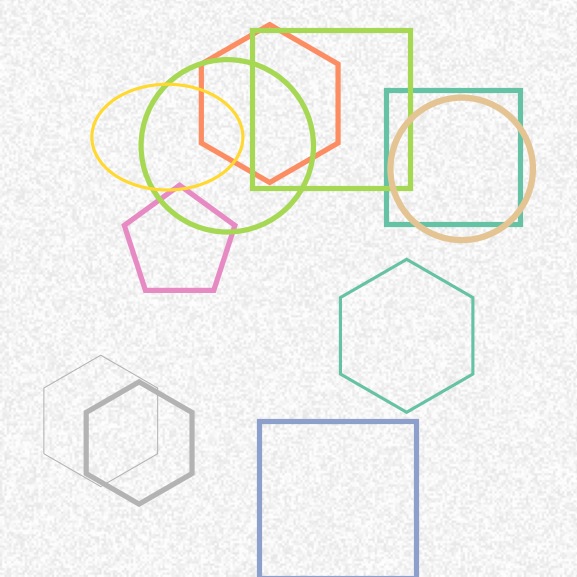[{"shape": "square", "thickness": 2.5, "radius": 0.58, "center": [0.785, 0.727]}, {"shape": "hexagon", "thickness": 1.5, "radius": 0.66, "center": [0.704, 0.418]}, {"shape": "hexagon", "thickness": 2.5, "radius": 0.68, "center": [0.467, 0.82]}, {"shape": "square", "thickness": 2.5, "radius": 0.68, "center": [0.585, 0.134]}, {"shape": "pentagon", "thickness": 2.5, "radius": 0.5, "center": [0.311, 0.578]}, {"shape": "square", "thickness": 2.5, "radius": 0.68, "center": [0.574, 0.81]}, {"shape": "circle", "thickness": 2.5, "radius": 0.75, "center": [0.394, 0.747]}, {"shape": "oval", "thickness": 1.5, "radius": 0.65, "center": [0.29, 0.762]}, {"shape": "circle", "thickness": 3, "radius": 0.62, "center": [0.799, 0.707]}, {"shape": "hexagon", "thickness": 2.5, "radius": 0.53, "center": [0.241, 0.232]}, {"shape": "hexagon", "thickness": 0.5, "radius": 0.57, "center": [0.174, 0.27]}]